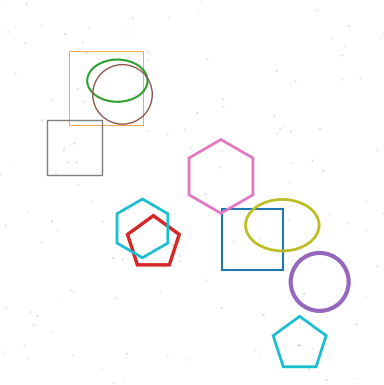[{"shape": "square", "thickness": 1.5, "radius": 0.39, "center": [0.657, 0.377]}, {"shape": "square", "thickness": 0.5, "radius": 0.48, "center": [0.276, 0.771]}, {"shape": "oval", "thickness": 1.5, "radius": 0.39, "center": [0.305, 0.79]}, {"shape": "pentagon", "thickness": 2.5, "radius": 0.35, "center": [0.398, 0.369]}, {"shape": "circle", "thickness": 3, "radius": 0.38, "center": [0.83, 0.268]}, {"shape": "circle", "thickness": 1, "radius": 0.39, "center": [0.318, 0.755]}, {"shape": "hexagon", "thickness": 2, "radius": 0.48, "center": [0.574, 0.542]}, {"shape": "square", "thickness": 1, "radius": 0.36, "center": [0.193, 0.617]}, {"shape": "oval", "thickness": 2, "radius": 0.48, "center": [0.733, 0.415]}, {"shape": "pentagon", "thickness": 2, "radius": 0.36, "center": [0.778, 0.106]}, {"shape": "hexagon", "thickness": 2, "radius": 0.38, "center": [0.37, 0.407]}]